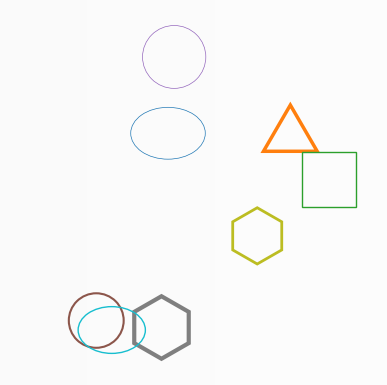[{"shape": "oval", "thickness": 0.5, "radius": 0.48, "center": [0.434, 0.654]}, {"shape": "triangle", "thickness": 2.5, "radius": 0.4, "center": [0.749, 0.647]}, {"shape": "square", "thickness": 1, "radius": 0.35, "center": [0.849, 0.534]}, {"shape": "circle", "thickness": 0.5, "radius": 0.41, "center": [0.449, 0.852]}, {"shape": "circle", "thickness": 1.5, "radius": 0.35, "center": [0.248, 0.167]}, {"shape": "hexagon", "thickness": 3, "radius": 0.41, "center": [0.417, 0.149]}, {"shape": "hexagon", "thickness": 2, "radius": 0.37, "center": [0.664, 0.387]}, {"shape": "oval", "thickness": 1, "radius": 0.43, "center": [0.288, 0.143]}]